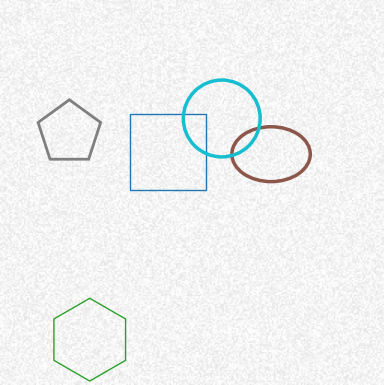[{"shape": "square", "thickness": 1, "radius": 0.5, "center": [0.437, 0.606]}, {"shape": "hexagon", "thickness": 1, "radius": 0.54, "center": [0.233, 0.118]}, {"shape": "oval", "thickness": 2.5, "radius": 0.51, "center": [0.704, 0.6]}, {"shape": "pentagon", "thickness": 2, "radius": 0.43, "center": [0.18, 0.655]}, {"shape": "circle", "thickness": 2.5, "radius": 0.5, "center": [0.576, 0.692]}]